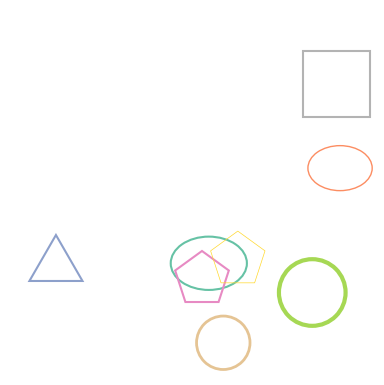[{"shape": "oval", "thickness": 1.5, "radius": 0.49, "center": [0.542, 0.316]}, {"shape": "oval", "thickness": 1, "radius": 0.42, "center": [0.883, 0.563]}, {"shape": "triangle", "thickness": 1.5, "radius": 0.4, "center": [0.145, 0.31]}, {"shape": "pentagon", "thickness": 1.5, "radius": 0.37, "center": [0.525, 0.275]}, {"shape": "circle", "thickness": 3, "radius": 0.43, "center": [0.811, 0.24]}, {"shape": "pentagon", "thickness": 0.5, "radius": 0.37, "center": [0.618, 0.325]}, {"shape": "circle", "thickness": 2, "radius": 0.35, "center": [0.58, 0.11]}, {"shape": "square", "thickness": 1.5, "radius": 0.43, "center": [0.875, 0.782]}]